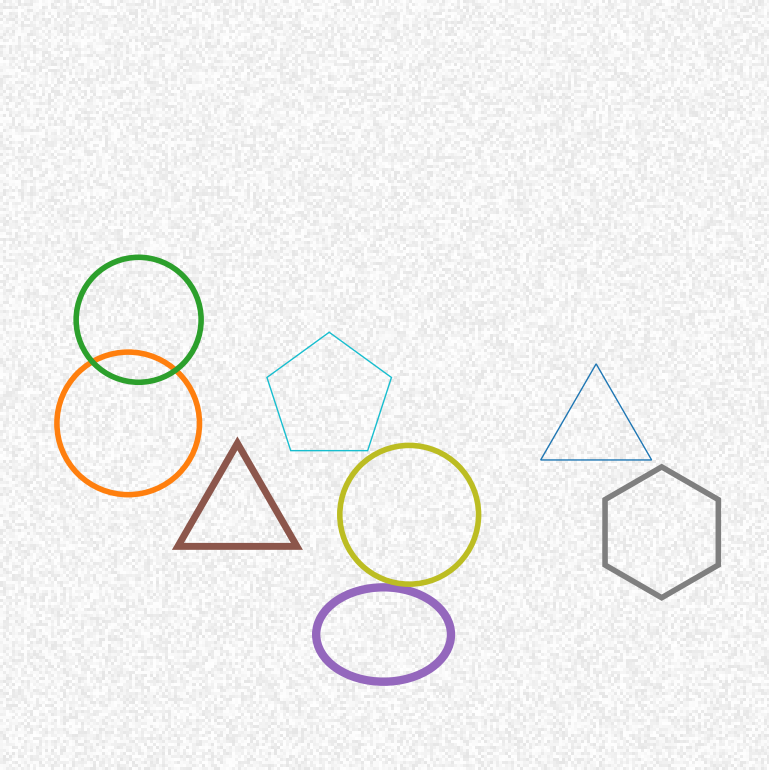[{"shape": "triangle", "thickness": 0.5, "radius": 0.42, "center": [0.774, 0.444]}, {"shape": "circle", "thickness": 2, "radius": 0.46, "center": [0.166, 0.45]}, {"shape": "circle", "thickness": 2, "radius": 0.41, "center": [0.18, 0.585]}, {"shape": "oval", "thickness": 3, "radius": 0.44, "center": [0.498, 0.176]}, {"shape": "triangle", "thickness": 2.5, "radius": 0.45, "center": [0.308, 0.335]}, {"shape": "hexagon", "thickness": 2, "radius": 0.42, "center": [0.859, 0.309]}, {"shape": "circle", "thickness": 2, "radius": 0.45, "center": [0.531, 0.331]}, {"shape": "pentagon", "thickness": 0.5, "radius": 0.42, "center": [0.428, 0.484]}]